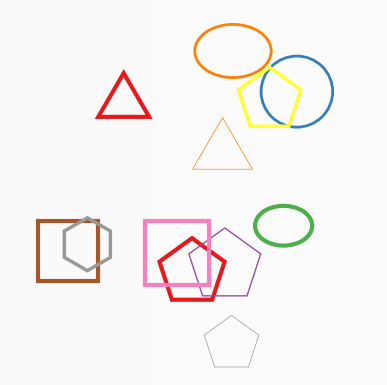[{"shape": "pentagon", "thickness": 3, "radius": 0.44, "center": [0.496, 0.293]}, {"shape": "triangle", "thickness": 3, "radius": 0.38, "center": [0.319, 0.734]}, {"shape": "circle", "thickness": 2, "radius": 0.46, "center": [0.766, 0.762]}, {"shape": "oval", "thickness": 3, "radius": 0.37, "center": [0.732, 0.414]}, {"shape": "pentagon", "thickness": 1, "radius": 0.49, "center": [0.58, 0.31]}, {"shape": "oval", "thickness": 2, "radius": 0.49, "center": [0.601, 0.868]}, {"shape": "triangle", "thickness": 0.5, "radius": 0.45, "center": [0.574, 0.605]}, {"shape": "pentagon", "thickness": 2.5, "radius": 0.42, "center": [0.696, 0.741]}, {"shape": "square", "thickness": 3, "radius": 0.39, "center": [0.175, 0.349]}, {"shape": "square", "thickness": 3, "radius": 0.42, "center": [0.456, 0.344]}, {"shape": "hexagon", "thickness": 2.5, "radius": 0.34, "center": [0.225, 0.366]}, {"shape": "pentagon", "thickness": 0.5, "radius": 0.37, "center": [0.598, 0.107]}]